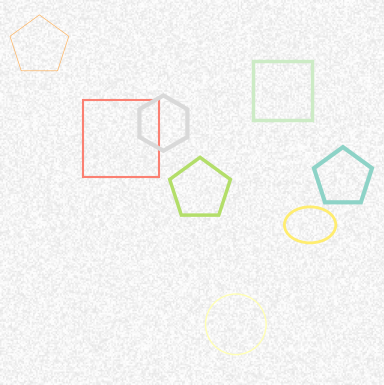[{"shape": "pentagon", "thickness": 3, "radius": 0.4, "center": [0.891, 0.539]}, {"shape": "circle", "thickness": 1, "radius": 0.39, "center": [0.613, 0.158]}, {"shape": "square", "thickness": 1.5, "radius": 0.5, "center": [0.315, 0.64]}, {"shape": "pentagon", "thickness": 0.5, "radius": 0.4, "center": [0.102, 0.881]}, {"shape": "pentagon", "thickness": 2.5, "radius": 0.41, "center": [0.52, 0.508]}, {"shape": "hexagon", "thickness": 3, "radius": 0.36, "center": [0.424, 0.68]}, {"shape": "square", "thickness": 2.5, "radius": 0.39, "center": [0.734, 0.765]}, {"shape": "oval", "thickness": 2, "radius": 0.33, "center": [0.805, 0.416]}]